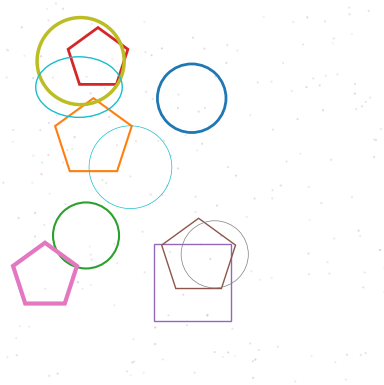[{"shape": "circle", "thickness": 2, "radius": 0.45, "center": [0.498, 0.745]}, {"shape": "pentagon", "thickness": 1.5, "radius": 0.52, "center": [0.243, 0.64]}, {"shape": "circle", "thickness": 1.5, "radius": 0.43, "center": [0.223, 0.388]}, {"shape": "pentagon", "thickness": 2, "radius": 0.41, "center": [0.254, 0.847]}, {"shape": "square", "thickness": 1, "radius": 0.5, "center": [0.5, 0.266]}, {"shape": "pentagon", "thickness": 1, "radius": 0.5, "center": [0.516, 0.332]}, {"shape": "pentagon", "thickness": 3, "radius": 0.44, "center": [0.117, 0.282]}, {"shape": "circle", "thickness": 0.5, "radius": 0.44, "center": [0.558, 0.339]}, {"shape": "circle", "thickness": 2.5, "radius": 0.57, "center": [0.209, 0.841]}, {"shape": "circle", "thickness": 0.5, "radius": 0.54, "center": [0.339, 0.566]}, {"shape": "oval", "thickness": 1, "radius": 0.56, "center": [0.205, 0.774]}]